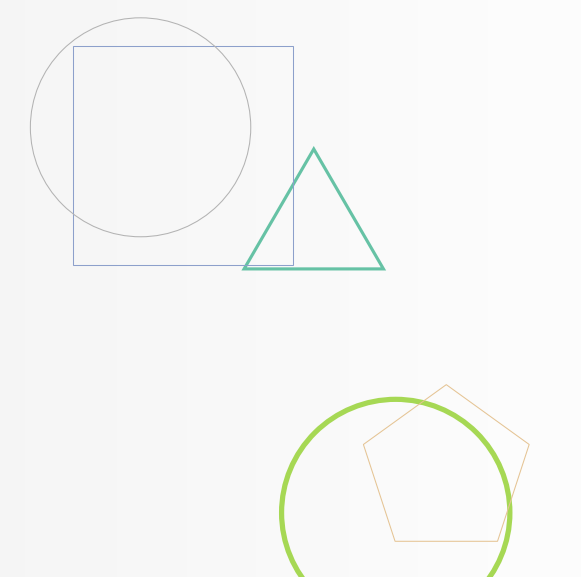[{"shape": "triangle", "thickness": 1.5, "radius": 0.69, "center": [0.54, 0.603]}, {"shape": "square", "thickness": 0.5, "radius": 0.95, "center": [0.315, 0.729]}, {"shape": "circle", "thickness": 2.5, "radius": 0.98, "center": [0.681, 0.111]}, {"shape": "pentagon", "thickness": 0.5, "radius": 0.75, "center": [0.768, 0.183]}, {"shape": "circle", "thickness": 0.5, "radius": 0.95, "center": [0.242, 0.779]}]